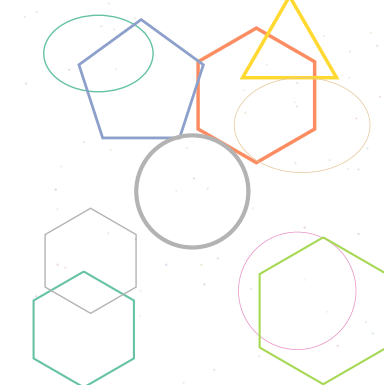[{"shape": "oval", "thickness": 1, "radius": 0.71, "center": [0.256, 0.861]}, {"shape": "hexagon", "thickness": 1.5, "radius": 0.75, "center": [0.218, 0.144]}, {"shape": "hexagon", "thickness": 2.5, "radius": 0.87, "center": [0.666, 0.752]}, {"shape": "pentagon", "thickness": 2, "radius": 0.85, "center": [0.367, 0.779]}, {"shape": "circle", "thickness": 0.5, "radius": 0.76, "center": [0.772, 0.245]}, {"shape": "hexagon", "thickness": 1.5, "radius": 0.95, "center": [0.84, 0.193]}, {"shape": "triangle", "thickness": 2.5, "radius": 0.7, "center": [0.752, 0.869]}, {"shape": "oval", "thickness": 0.5, "radius": 0.88, "center": [0.785, 0.675]}, {"shape": "circle", "thickness": 3, "radius": 0.73, "center": [0.5, 0.503]}, {"shape": "hexagon", "thickness": 1, "radius": 0.68, "center": [0.235, 0.323]}]